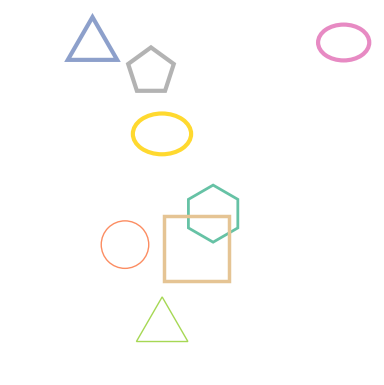[{"shape": "hexagon", "thickness": 2, "radius": 0.37, "center": [0.554, 0.445]}, {"shape": "circle", "thickness": 1, "radius": 0.31, "center": [0.325, 0.365]}, {"shape": "triangle", "thickness": 3, "radius": 0.37, "center": [0.24, 0.882]}, {"shape": "oval", "thickness": 3, "radius": 0.33, "center": [0.893, 0.89]}, {"shape": "triangle", "thickness": 1, "radius": 0.39, "center": [0.421, 0.152]}, {"shape": "oval", "thickness": 3, "radius": 0.38, "center": [0.421, 0.652]}, {"shape": "square", "thickness": 2.5, "radius": 0.42, "center": [0.51, 0.354]}, {"shape": "pentagon", "thickness": 3, "radius": 0.31, "center": [0.392, 0.815]}]